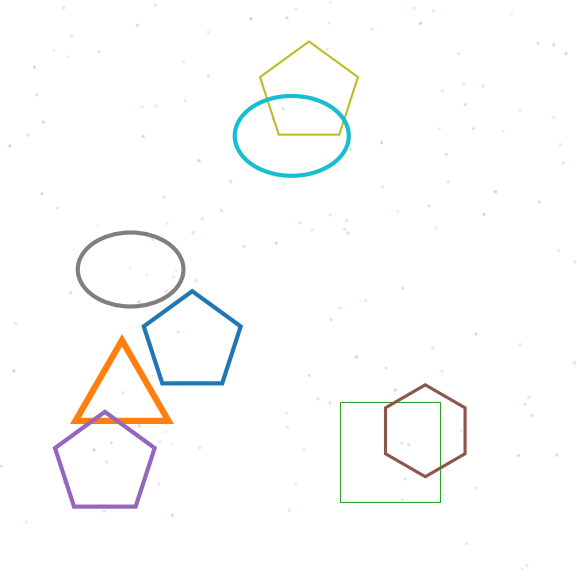[{"shape": "pentagon", "thickness": 2, "radius": 0.44, "center": [0.333, 0.407]}, {"shape": "triangle", "thickness": 3, "radius": 0.47, "center": [0.211, 0.317]}, {"shape": "square", "thickness": 0.5, "radius": 0.43, "center": [0.676, 0.217]}, {"shape": "pentagon", "thickness": 2, "radius": 0.45, "center": [0.182, 0.195]}, {"shape": "hexagon", "thickness": 1.5, "radius": 0.4, "center": [0.736, 0.253]}, {"shape": "oval", "thickness": 2, "radius": 0.46, "center": [0.226, 0.532]}, {"shape": "pentagon", "thickness": 1, "radius": 0.45, "center": [0.535, 0.838]}, {"shape": "oval", "thickness": 2, "radius": 0.49, "center": [0.505, 0.764]}]